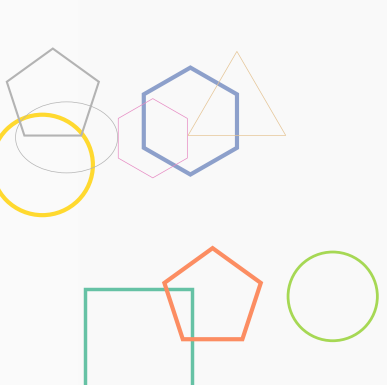[{"shape": "square", "thickness": 2.5, "radius": 0.69, "center": [0.357, 0.111]}, {"shape": "pentagon", "thickness": 3, "radius": 0.65, "center": [0.549, 0.225]}, {"shape": "hexagon", "thickness": 3, "radius": 0.69, "center": [0.491, 0.686]}, {"shape": "hexagon", "thickness": 0.5, "radius": 0.51, "center": [0.394, 0.641]}, {"shape": "circle", "thickness": 2, "radius": 0.58, "center": [0.859, 0.23]}, {"shape": "circle", "thickness": 3, "radius": 0.65, "center": [0.109, 0.572]}, {"shape": "triangle", "thickness": 0.5, "radius": 0.73, "center": [0.611, 0.721]}, {"shape": "oval", "thickness": 0.5, "radius": 0.66, "center": [0.172, 0.643]}, {"shape": "pentagon", "thickness": 1.5, "radius": 0.62, "center": [0.136, 0.749]}]